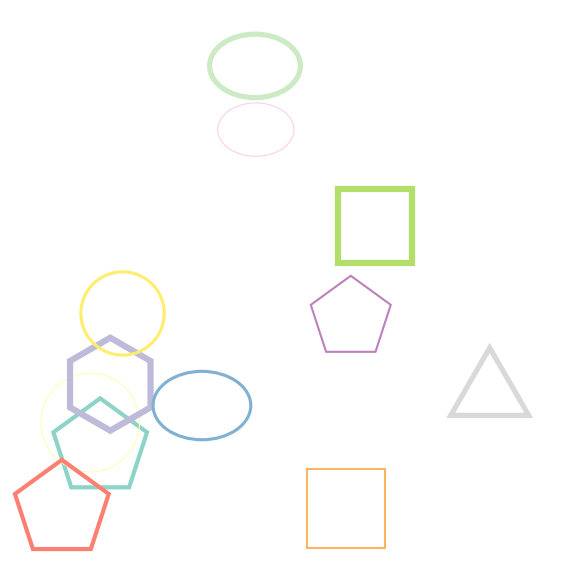[{"shape": "pentagon", "thickness": 2, "radius": 0.43, "center": [0.174, 0.224]}, {"shape": "circle", "thickness": 0.5, "radius": 0.43, "center": [0.156, 0.267]}, {"shape": "hexagon", "thickness": 3, "radius": 0.4, "center": [0.191, 0.334]}, {"shape": "pentagon", "thickness": 2, "radius": 0.43, "center": [0.107, 0.117]}, {"shape": "oval", "thickness": 1.5, "radius": 0.42, "center": [0.35, 0.297]}, {"shape": "square", "thickness": 1, "radius": 0.34, "center": [0.599, 0.118]}, {"shape": "square", "thickness": 3, "radius": 0.32, "center": [0.649, 0.608]}, {"shape": "oval", "thickness": 0.5, "radius": 0.33, "center": [0.443, 0.775]}, {"shape": "triangle", "thickness": 2.5, "radius": 0.39, "center": [0.848, 0.319]}, {"shape": "pentagon", "thickness": 1, "radius": 0.36, "center": [0.607, 0.449]}, {"shape": "oval", "thickness": 2.5, "radius": 0.39, "center": [0.442, 0.885]}, {"shape": "circle", "thickness": 1.5, "radius": 0.36, "center": [0.212, 0.456]}]